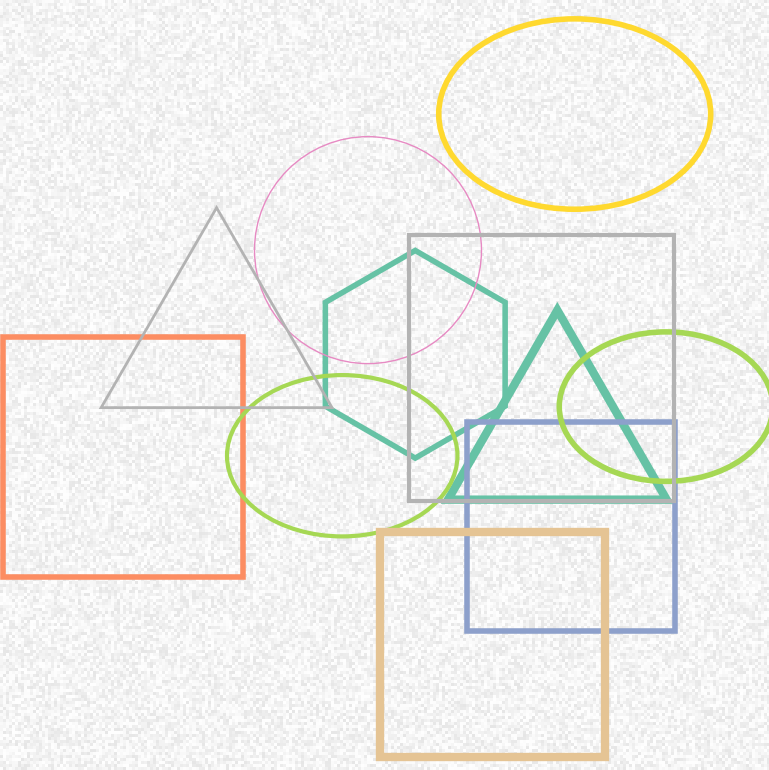[{"shape": "hexagon", "thickness": 2, "radius": 0.67, "center": [0.539, 0.54]}, {"shape": "triangle", "thickness": 3, "radius": 0.82, "center": [0.724, 0.433]}, {"shape": "square", "thickness": 2, "radius": 0.78, "center": [0.16, 0.406]}, {"shape": "square", "thickness": 2, "radius": 0.68, "center": [0.742, 0.317]}, {"shape": "circle", "thickness": 0.5, "radius": 0.74, "center": [0.478, 0.675]}, {"shape": "oval", "thickness": 1.5, "radius": 0.75, "center": [0.444, 0.408]}, {"shape": "oval", "thickness": 2, "radius": 0.69, "center": [0.865, 0.472]}, {"shape": "oval", "thickness": 2, "radius": 0.88, "center": [0.746, 0.852]}, {"shape": "square", "thickness": 3, "radius": 0.73, "center": [0.64, 0.163]}, {"shape": "square", "thickness": 1.5, "radius": 0.86, "center": [0.704, 0.522]}, {"shape": "triangle", "thickness": 1, "radius": 0.87, "center": [0.281, 0.557]}]